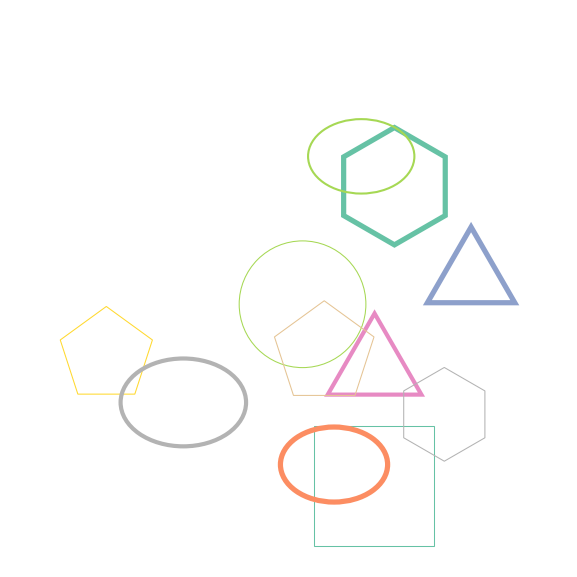[{"shape": "square", "thickness": 0.5, "radius": 0.52, "center": [0.647, 0.158]}, {"shape": "hexagon", "thickness": 2.5, "radius": 0.51, "center": [0.683, 0.677]}, {"shape": "oval", "thickness": 2.5, "radius": 0.46, "center": [0.578, 0.195]}, {"shape": "triangle", "thickness": 2.5, "radius": 0.44, "center": [0.816, 0.519]}, {"shape": "triangle", "thickness": 2, "radius": 0.47, "center": [0.649, 0.363]}, {"shape": "circle", "thickness": 0.5, "radius": 0.55, "center": [0.524, 0.472]}, {"shape": "oval", "thickness": 1, "radius": 0.46, "center": [0.625, 0.728]}, {"shape": "pentagon", "thickness": 0.5, "radius": 0.42, "center": [0.184, 0.385]}, {"shape": "pentagon", "thickness": 0.5, "radius": 0.45, "center": [0.561, 0.388]}, {"shape": "oval", "thickness": 2, "radius": 0.54, "center": [0.317, 0.302]}, {"shape": "hexagon", "thickness": 0.5, "radius": 0.41, "center": [0.769, 0.282]}]